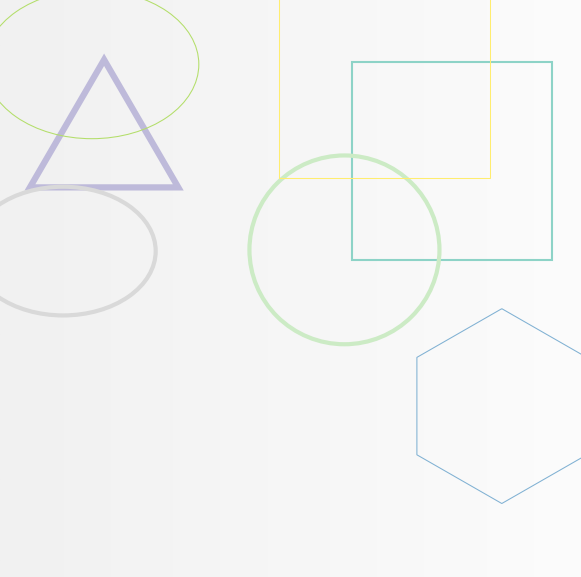[{"shape": "square", "thickness": 1, "radius": 0.86, "center": [0.778, 0.721]}, {"shape": "triangle", "thickness": 3, "radius": 0.74, "center": [0.179, 0.748]}, {"shape": "hexagon", "thickness": 0.5, "radius": 0.84, "center": [0.863, 0.296]}, {"shape": "oval", "thickness": 0.5, "radius": 0.92, "center": [0.158, 0.888]}, {"shape": "oval", "thickness": 2, "radius": 0.8, "center": [0.109, 0.564]}, {"shape": "circle", "thickness": 2, "radius": 0.82, "center": [0.593, 0.566]}, {"shape": "square", "thickness": 0.5, "radius": 0.91, "center": [0.661, 0.873]}]